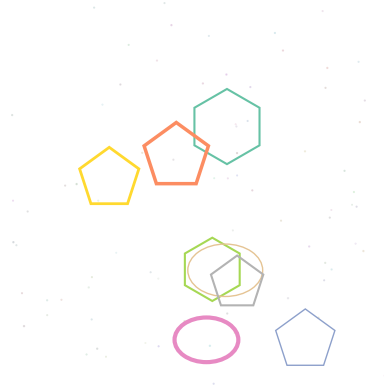[{"shape": "hexagon", "thickness": 1.5, "radius": 0.49, "center": [0.59, 0.671]}, {"shape": "pentagon", "thickness": 2.5, "radius": 0.44, "center": [0.458, 0.594]}, {"shape": "pentagon", "thickness": 1, "radius": 0.4, "center": [0.793, 0.117]}, {"shape": "oval", "thickness": 3, "radius": 0.41, "center": [0.536, 0.117]}, {"shape": "hexagon", "thickness": 1.5, "radius": 0.41, "center": [0.551, 0.3]}, {"shape": "pentagon", "thickness": 2, "radius": 0.4, "center": [0.284, 0.536]}, {"shape": "oval", "thickness": 1, "radius": 0.49, "center": [0.585, 0.298]}, {"shape": "pentagon", "thickness": 1.5, "radius": 0.36, "center": [0.616, 0.265]}]